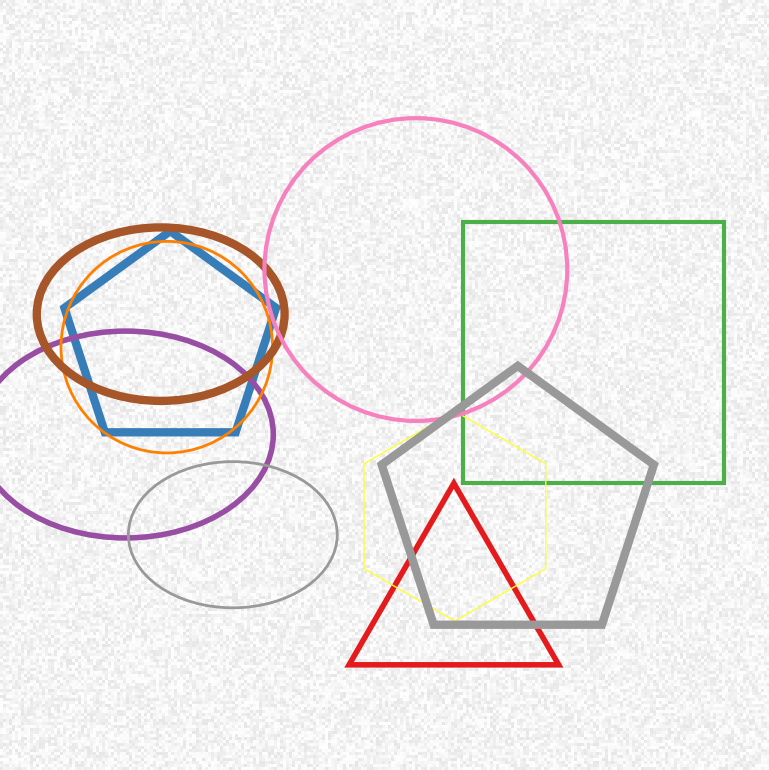[{"shape": "triangle", "thickness": 2, "radius": 0.79, "center": [0.589, 0.215]}, {"shape": "pentagon", "thickness": 3, "radius": 0.72, "center": [0.221, 0.555]}, {"shape": "square", "thickness": 1.5, "radius": 0.85, "center": [0.77, 0.542]}, {"shape": "oval", "thickness": 2, "radius": 0.96, "center": [0.163, 0.436]}, {"shape": "circle", "thickness": 1, "radius": 0.69, "center": [0.217, 0.549]}, {"shape": "hexagon", "thickness": 0.5, "radius": 0.68, "center": [0.591, 0.33]}, {"shape": "oval", "thickness": 3, "radius": 0.8, "center": [0.209, 0.592]}, {"shape": "circle", "thickness": 1.5, "radius": 0.98, "center": [0.54, 0.65]}, {"shape": "pentagon", "thickness": 3, "radius": 0.93, "center": [0.672, 0.339]}, {"shape": "oval", "thickness": 1, "radius": 0.68, "center": [0.302, 0.306]}]